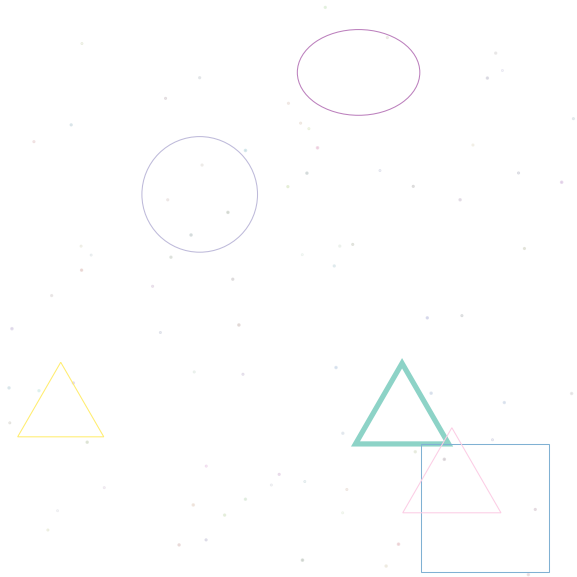[{"shape": "triangle", "thickness": 2.5, "radius": 0.47, "center": [0.696, 0.277]}, {"shape": "circle", "thickness": 0.5, "radius": 0.5, "center": [0.346, 0.663]}, {"shape": "square", "thickness": 0.5, "radius": 0.55, "center": [0.841, 0.12]}, {"shape": "triangle", "thickness": 0.5, "radius": 0.49, "center": [0.782, 0.16]}, {"shape": "oval", "thickness": 0.5, "radius": 0.53, "center": [0.621, 0.874]}, {"shape": "triangle", "thickness": 0.5, "radius": 0.43, "center": [0.105, 0.286]}]